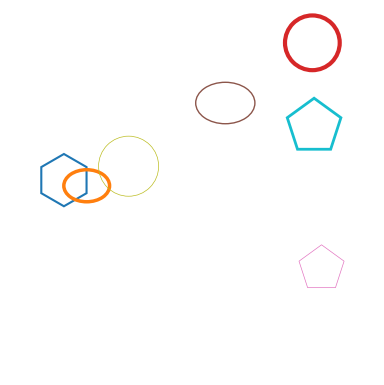[{"shape": "hexagon", "thickness": 1.5, "radius": 0.34, "center": [0.166, 0.532]}, {"shape": "oval", "thickness": 2.5, "radius": 0.3, "center": [0.225, 0.518]}, {"shape": "circle", "thickness": 3, "radius": 0.36, "center": [0.811, 0.889]}, {"shape": "oval", "thickness": 1, "radius": 0.38, "center": [0.585, 0.732]}, {"shape": "pentagon", "thickness": 0.5, "radius": 0.31, "center": [0.835, 0.303]}, {"shape": "circle", "thickness": 0.5, "radius": 0.39, "center": [0.334, 0.568]}, {"shape": "pentagon", "thickness": 2, "radius": 0.37, "center": [0.816, 0.672]}]